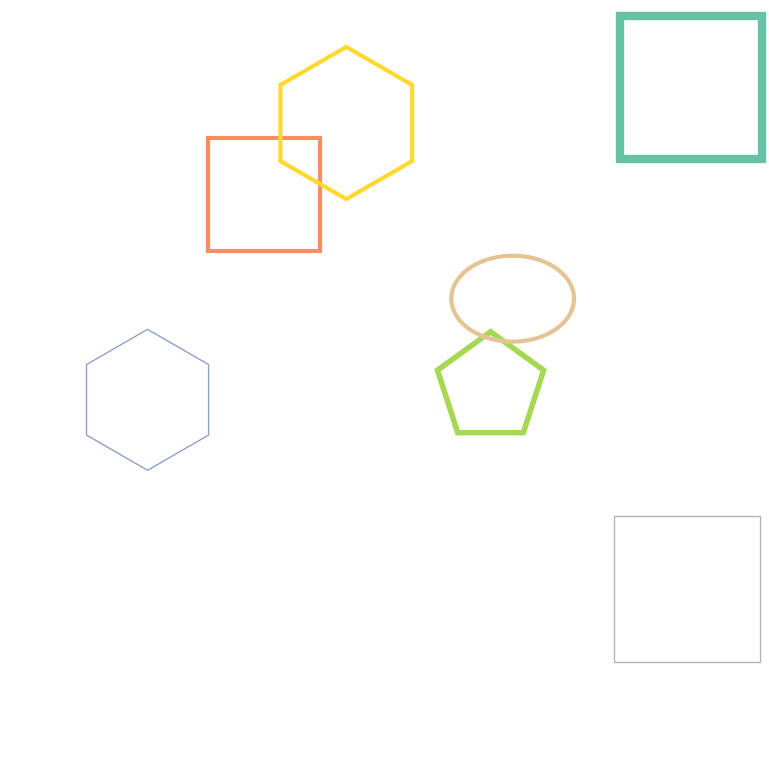[{"shape": "square", "thickness": 3, "radius": 0.46, "center": [0.897, 0.887]}, {"shape": "square", "thickness": 1.5, "radius": 0.37, "center": [0.343, 0.748]}, {"shape": "hexagon", "thickness": 0.5, "radius": 0.46, "center": [0.192, 0.481]}, {"shape": "pentagon", "thickness": 2, "radius": 0.36, "center": [0.637, 0.497]}, {"shape": "hexagon", "thickness": 1.5, "radius": 0.49, "center": [0.45, 0.84]}, {"shape": "oval", "thickness": 1.5, "radius": 0.4, "center": [0.666, 0.612]}, {"shape": "square", "thickness": 0.5, "radius": 0.47, "center": [0.892, 0.235]}]